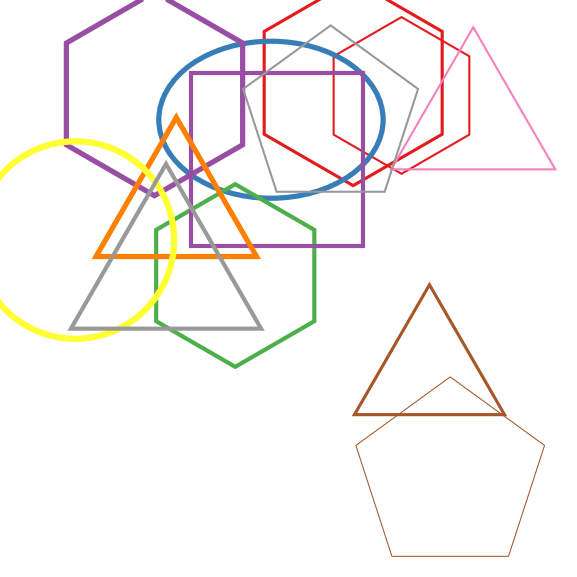[{"shape": "hexagon", "thickness": 1.5, "radius": 0.89, "center": [0.612, 0.856]}, {"shape": "hexagon", "thickness": 1, "radius": 0.68, "center": [0.695, 0.834]}, {"shape": "oval", "thickness": 2.5, "radius": 0.97, "center": [0.469, 0.792]}, {"shape": "hexagon", "thickness": 2, "radius": 0.79, "center": [0.407, 0.522]}, {"shape": "square", "thickness": 2, "radius": 0.75, "center": [0.479, 0.723]}, {"shape": "hexagon", "thickness": 2.5, "radius": 0.88, "center": [0.268, 0.837]}, {"shape": "triangle", "thickness": 2.5, "radius": 0.8, "center": [0.305, 0.635]}, {"shape": "circle", "thickness": 3, "radius": 0.85, "center": [0.131, 0.583]}, {"shape": "triangle", "thickness": 1.5, "radius": 0.75, "center": [0.744, 0.356]}, {"shape": "pentagon", "thickness": 0.5, "radius": 0.86, "center": [0.78, 0.175]}, {"shape": "triangle", "thickness": 1, "radius": 0.82, "center": [0.819, 0.788]}, {"shape": "triangle", "thickness": 2, "radius": 0.95, "center": [0.288, 0.525]}, {"shape": "pentagon", "thickness": 1, "radius": 0.8, "center": [0.573, 0.796]}]